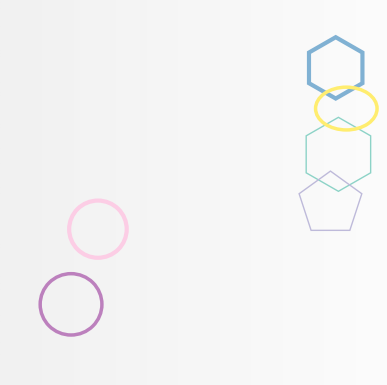[{"shape": "hexagon", "thickness": 1, "radius": 0.48, "center": [0.873, 0.599]}, {"shape": "pentagon", "thickness": 1, "radius": 0.43, "center": [0.853, 0.471]}, {"shape": "hexagon", "thickness": 3, "radius": 0.4, "center": [0.866, 0.824]}, {"shape": "circle", "thickness": 3, "radius": 0.37, "center": [0.253, 0.405]}, {"shape": "circle", "thickness": 2.5, "radius": 0.4, "center": [0.183, 0.21]}, {"shape": "oval", "thickness": 2.5, "radius": 0.4, "center": [0.894, 0.718]}]